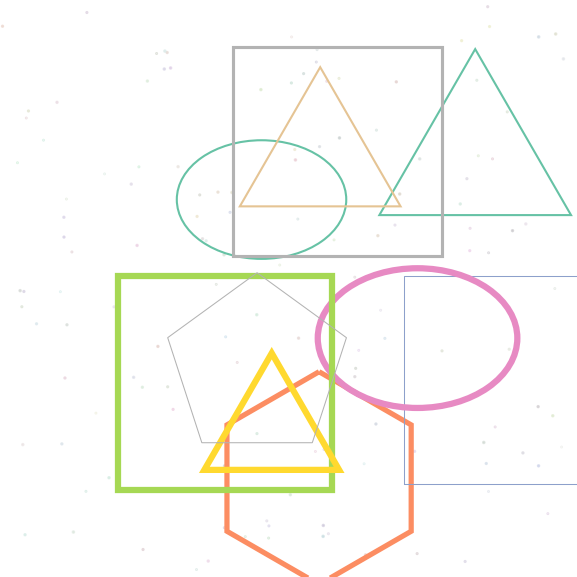[{"shape": "triangle", "thickness": 1, "radius": 0.96, "center": [0.823, 0.722]}, {"shape": "oval", "thickness": 1, "radius": 0.73, "center": [0.453, 0.654]}, {"shape": "hexagon", "thickness": 2.5, "radius": 0.92, "center": [0.553, 0.171]}, {"shape": "square", "thickness": 0.5, "radius": 0.9, "center": [0.88, 0.341]}, {"shape": "oval", "thickness": 3, "radius": 0.86, "center": [0.723, 0.414]}, {"shape": "square", "thickness": 3, "radius": 0.93, "center": [0.39, 0.336]}, {"shape": "triangle", "thickness": 3, "radius": 0.67, "center": [0.471, 0.253]}, {"shape": "triangle", "thickness": 1, "radius": 0.8, "center": [0.554, 0.722]}, {"shape": "square", "thickness": 1.5, "radius": 0.9, "center": [0.585, 0.736]}, {"shape": "pentagon", "thickness": 0.5, "radius": 0.81, "center": [0.445, 0.364]}]